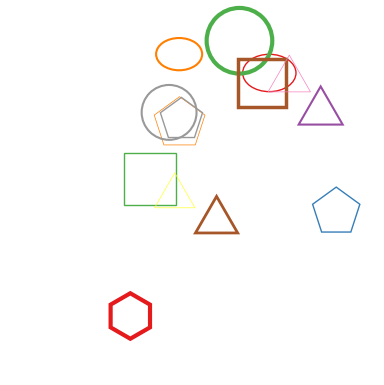[{"shape": "oval", "thickness": 1, "radius": 0.35, "center": [0.7, 0.81]}, {"shape": "hexagon", "thickness": 3, "radius": 0.3, "center": [0.338, 0.179]}, {"shape": "pentagon", "thickness": 1, "radius": 0.32, "center": [0.873, 0.449]}, {"shape": "circle", "thickness": 3, "radius": 0.43, "center": [0.622, 0.894]}, {"shape": "square", "thickness": 1, "radius": 0.34, "center": [0.39, 0.536]}, {"shape": "triangle", "thickness": 1.5, "radius": 0.33, "center": [0.833, 0.709]}, {"shape": "oval", "thickness": 1.5, "radius": 0.3, "center": [0.465, 0.859]}, {"shape": "pentagon", "thickness": 0.5, "radius": 0.35, "center": [0.466, 0.68]}, {"shape": "triangle", "thickness": 0.5, "radius": 0.3, "center": [0.454, 0.491]}, {"shape": "square", "thickness": 2.5, "radius": 0.31, "center": [0.681, 0.785]}, {"shape": "triangle", "thickness": 2, "radius": 0.32, "center": [0.563, 0.427]}, {"shape": "triangle", "thickness": 0.5, "radius": 0.32, "center": [0.751, 0.793]}, {"shape": "pentagon", "thickness": 1, "radius": 0.29, "center": [0.471, 0.689]}, {"shape": "circle", "thickness": 1.5, "radius": 0.36, "center": [0.439, 0.708]}]